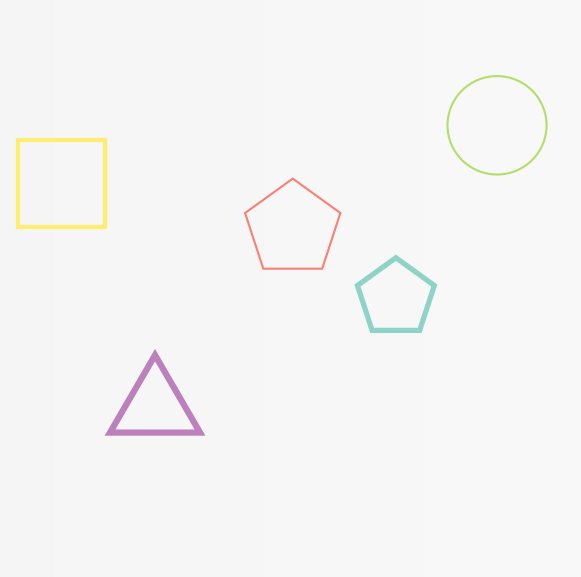[{"shape": "pentagon", "thickness": 2.5, "radius": 0.35, "center": [0.681, 0.483]}, {"shape": "pentagon", "thickness": 1, "radius": 0.43, "center": [0.504, 0.604]}, {"shape": "circle", "thickness": 1, "radius": 0.43, "center": [0.855, 0.782]}, {"shape": "triangle", "thickness": 3, "radius": 0.45, "center": [0.267, 0.295]}, {"shape": "square", "thickness": 2, "radius": 0.37, "center": [0.105, 0.681]}]